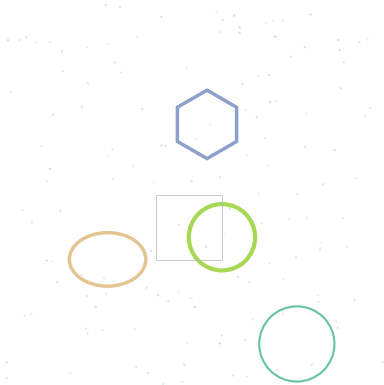[{"shape": "circle", "thickness": 1.5, "radius": 0.49, "center": [0.771, 0.107]}, {"shape": "hexagon", "thickness": 2.5, "radius": 0.44, "center": [0.538, 0.677]}, {"shape": "circle", "thickness": 3, "radius": 0.43, "center": [0.577, 0.384]}, {"shape": "oval", "thickness": 2.5, "radius": 0.5, "center": [0.279, 0.326]}, {"shape": "square", "thickness": 0.5, "radius": 0.43, "center": [0.49, 0.41]}]